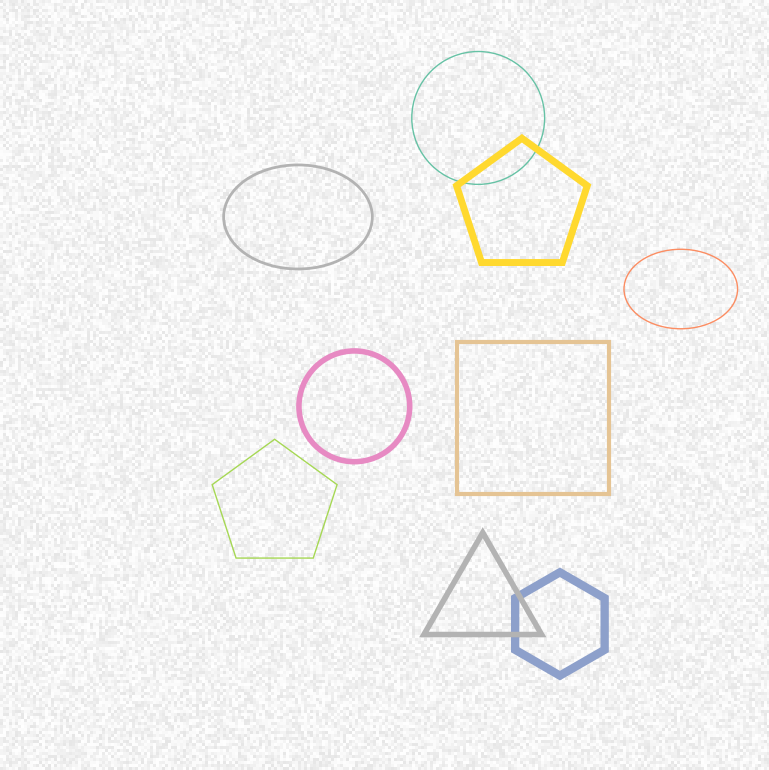[{"shape": "circle", "thickness": 0.5, "radius": 0.43, "center": [0.621, 0.847]}, {"shape": "oval", "thickness": 0.5, "radius": 0.37, "center": [0.884, 0.625]}, {"shape": "hexagon", "thickness": 3, "radius": 0.34, "center": [0.727, 0.19]}, {"shape": "circle", "thickness": 2, "radius": 0.36, "center": [0.46, 0.472]}, {"shape": "pentagon", "thickness": 0.5, "radius": 0.43, "center": [0.357, 0.344]}, {"shape": "pentagon", "thickness": 2.5, "radius": 0.45, "center": [0.678, 0.731]}, {"shape": "square", "thickness": 1.5, "radius": 0.5, "center": [0.692, 0.457]}, {"shape": "triangle", "thickness": 2, "radius": 0.44, "center": [0.627, 0.22]}, {"shape": "oval", "thickness": 1, "radius": 0.48, "center": [0.387, 0.718]}]